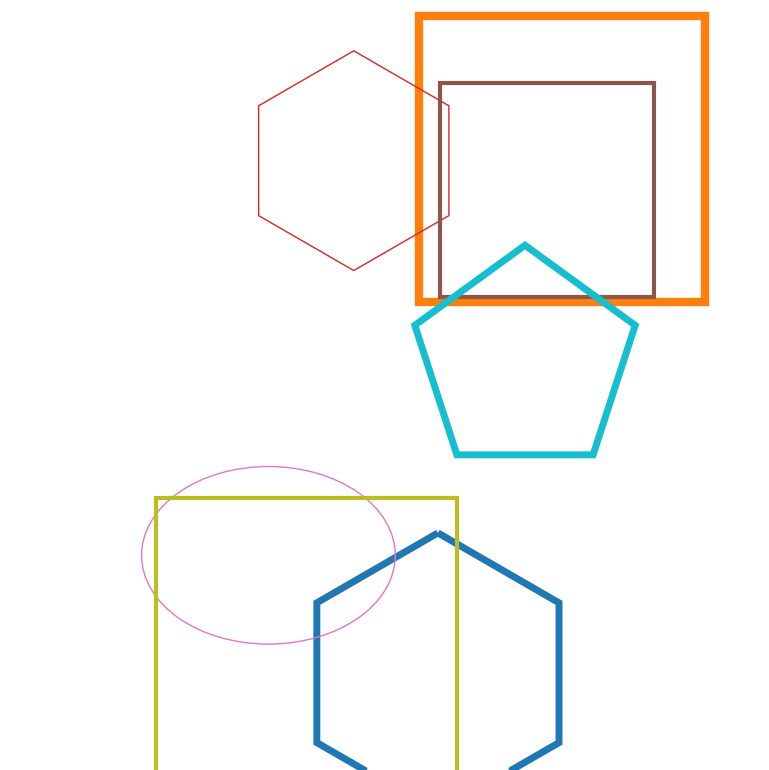[{"shape": "hexagon", "thickness": 2.5, "radius": 0.91, "center": [0.569, 0.126]}, {"shape": "square", "thickness": 3, "radius": 0.93, "center": [0.73, 0.793]}, {"shape": "hexagon", "thickness": 0.5, "radius": 0.71, "center": [0.459, 0.791]}, {"shape": "square", "thickness": 1.5, "radius": 0.69, "center": [0.71, 0.753]}, {"shape": "oval", "thickness": 0.5, "radius": 0.82, "center": [0.349, 0.279]}, {"shape": "square", "thickness": 1.5, "radius": 0.98, "center": [0.398, 0.158]}, {"shape": "pentagon", "thickness": 2.5, "radius": 0.75, "center": [0.682, 0.531]}]